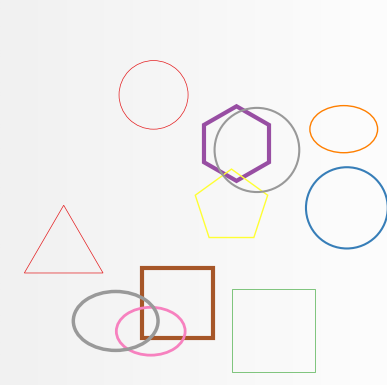[{"shape": "circle", "thickness": 0.5, "radius": 0.45, "center": [0.396, 0.754]}, {"shape": "triangle", "thickness": 0.5, "radius": 0.59, "center": [0.164, 0.35]}, {"shape": "circle", "thickness": 1.5, "radius": 0.53, "center": [0.895, 0.46]}, {"shape": "square", "thickness": 0.5, "radius": 0.54, "center": [0.705, 0.141]}, {"shape": "hexagon", "thickness": 3, "radius": 0.48, "center": [0.61, 0.627]}, {"shape": "oval", "thickness": 1, "radius": 0.44, "center": [0.887, 0.664]}, {"shape": "pentagon", "thickness": 1, "radius": 0.49, "center": [0.597, 0.463]}, {"shape": "square", "thickness": 3, "radius": 0.46, "center": [0.459, 0.214]}, {"shape": "oval", "thickness": 2, "radius": 0.44, "center": [0.389, 0.14]}, {"shape": "circle", "thickness": 1.5, "radius": 0.55, "center": [0.663, 0.61]}, {"shape": "oval", "thickness": 2.5, "radius": 0.55, "center": [0.299, 0.166]}]